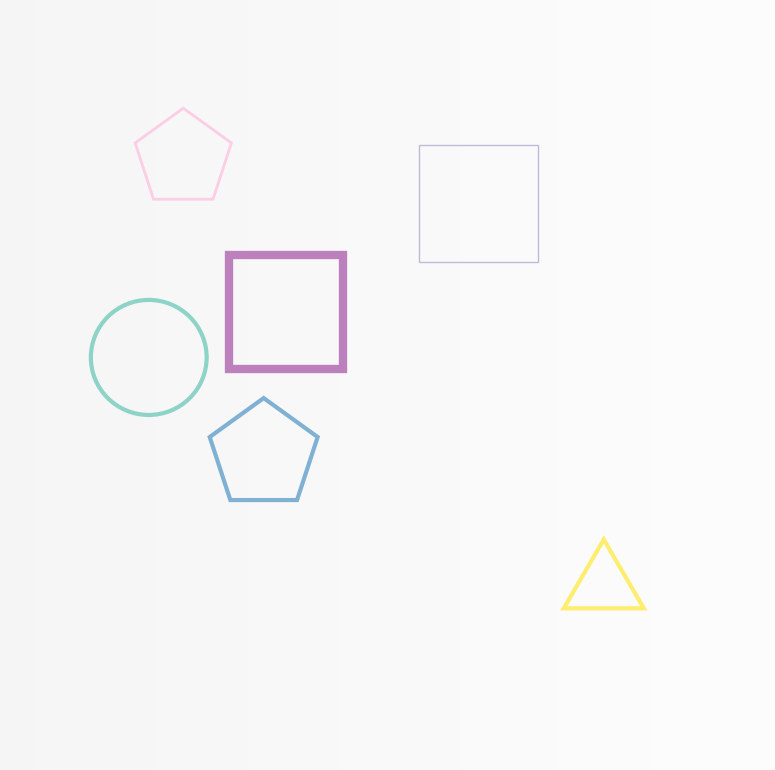[{"shape": "circle", "thickness": 1.5, "radius": 0.37, "center": [0.192, 0.536]}, {"shape": "square", "thickness": 0.5, "radius": 0.38, "center": [0.617, 0.736]}, {"shape": "pentagon", "thickness": 1.5, "radius": 0.37, "center": [0.34, 0.41]}, {"shape": "pentagon", "thickness": 1, "radius": 0.33, "center": [0.236, 0.794]}, {"shape": "square", "thickness": 3, "radius": 0.37, "center": [0.369, 0.595]}, {"shape": "triangle", "thickness": 1.5, "radius": 0.3, "center": [0.779, 0.24]}]